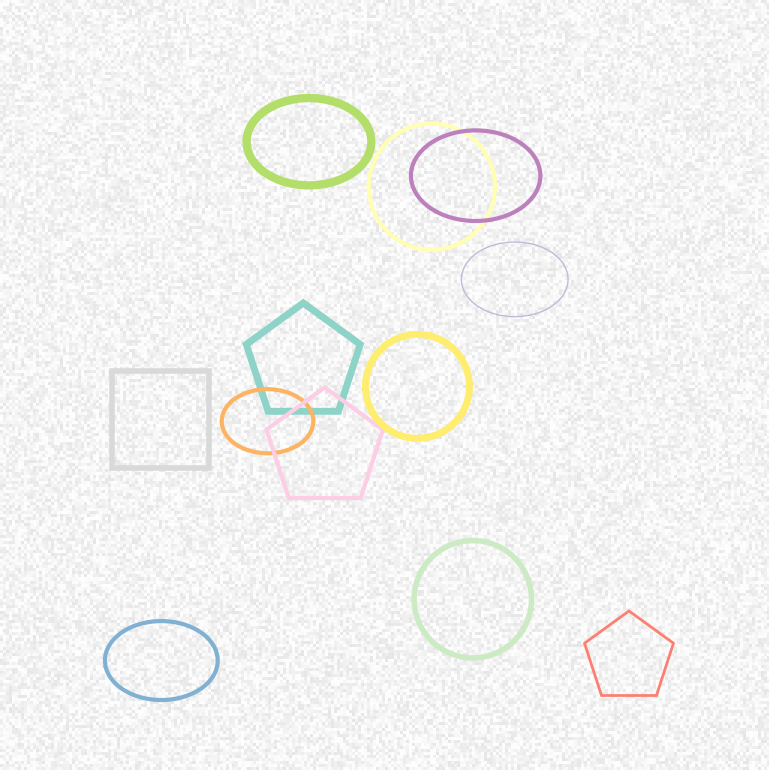[{"shape": "pentagon", "thickness": 2.5, "radius": 0.39, "center": [0.394, 0.529]}, {"shape": "circle", "thickness": 1.5, "radius": 0.41, "center": [0.561, 0.758]}, {"shape": "oval", "thickness": 0.5, "radius": 0.35, "center": [0.668, 0.637]}, {"shape": "pentagon", "thickness": 1, "radius": 0.3, "center": [0.817, 0.146]}, {"shape": "oval", "thickness": 1.5, "radius": 0.37, "center": [0.21, 0.142]}, {"shape": "oval", "thickness": 1.5, "radius": 0.3, "center": [0.347, 0.453]}, {"shape": "oval", "thickness": 3, "radius": 0.41, "center": [0.401, 0.816]}, {"shape": "pentagon", "thickness": 1.5, "radius": 0.4, "center": [0.422, 0.417]}, {"shape": "square", "thickness": 2, "radius": 0.31, "center": [0.208, 0.455]}, {"shape": "oval", "thickness": 1.5, "radius": 0.42, "center": [0.618, 0.772]}, {"shape": "circle", "thickness": 2, "radius": 0.38, "center": [0.614, 0.222]}, {"shape": "circle", "thickness": 2.5, "radius": 0.34, "center": [0.542, 0.498]}]